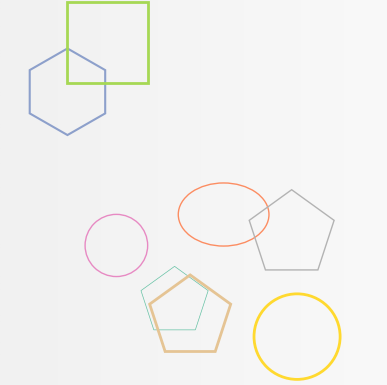[{"shape": "pentagon", "thickness": 0.5, "radius": 0.46, "center": [0.451, 0.217]}, {"shape": "oval", "thickness": 1, "radius": 0.59, "center": [0.577, 0.443]}, {"shape": "hexagon", "thickness": 1.5, "radius": 0.56, "center": [0.174, 0.762]}, {"shape": "circle", "thickness": 1, "radius": 0.4, "center": [0.3, 0.362]}, {"shape": "square", "thickness": 2, "radius": 0.52, "center": [0.276, 0.89]}, {"shape": "circle", "thickness": 2, "radius": 0.56, "center": [0.767, 0.126]}, {"shape": "pentagon", "thickness": 2, "radius": 0.55, "center": [0.491, 0.176]}, {"shape": "pentagon", "thickness": 1, "radius": 0.58, "center": [0.753, 0.392]}]